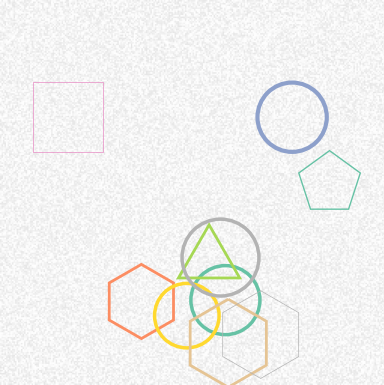[{"shape": "circle", "thickness": 2.5, "radius": 0.45, "center": [0.585, 0.22]}, {"shape": "pentagon", "thickness": 1, "radius": 0.42, "center": [0.856, 0.525]}, {"shape": "hexagon", "thickness": 2, "radius": 0.48, "center": [0.367, 0.217]}, {"shape": "circle", "thickness": 3, "radius": 0.45, "center": [0.759, 0.696]}, {"shape": "square", "thickness": 0.5, "radius": 0.46, "center": [0.177, 0.697]}, {"shape": "triangle", "thickness": 2, "radius": 0.46, "center": [0.543, 0.324]}, {"shape": "circle", "thickness": 2.5, "radius": 0.42, "center": [0.485, 0.18]}, {"shape": "hexagon", "thickness": 2, "radius": 0.57, "center": [0.593, 0.109]}, {"shape": "hexagon", "thickness": 0.5, "radius": 0.57, "center": [0.677, 0.131]}, {"shape": "circle", "thickness": 2.5, "radius": 0.5, "center": [0.573, 0.331]}]